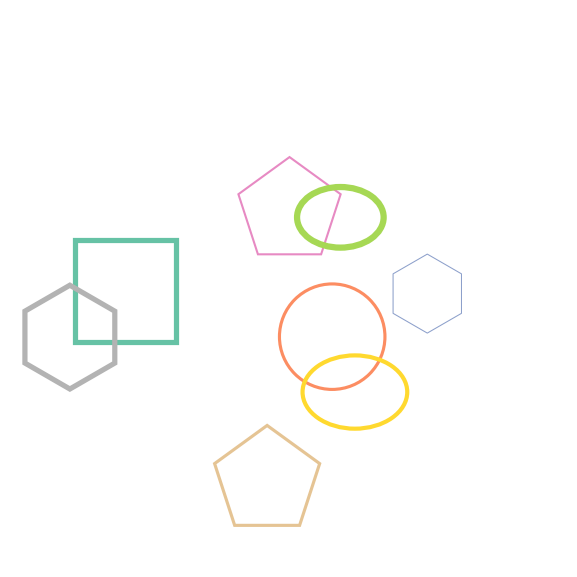[{"shape": "square", "thickness": 2.5, "radius": 0.44, "center": [0.218, 0.495]}, {"shape": "circle", "thickness": 1.5, "radius": 0.46, "center": [0.575, 0.416]}, {"shape": "hexagon", "thickness": 0.5, "radius": 0.34, "center": [0.74, 0.491]}, {"shape": "pentagon", "thickness": 1, "radius": 0.47, "center": [0.501, 0.634]}, {"shape": "oval", "thickness": 3, "radius": 0.37, "center": [0.589, 0.623]}, {"shape": "oval", "thickness": 2, "radius": 0.45, "center": [0.615, 0.32]}, {"shape": "pentagon", "thickness": 1.5, "radius": 0.48, "center": [0.463, 0.167]}, {"shape": "hexagon", "thickness": 2.5, "radius": 0.45, "center": [0.121, 0.415]}]